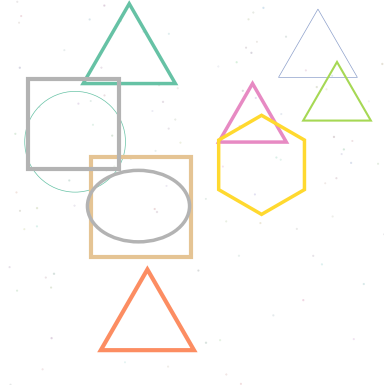[{"shape": "triangle", "thickness": 2.5, "radius": 0.69, "center": [0.336, 0.852]}, {"shape": "circle", "thickness": 0.5, "radius": 0.65, "center": [0.195, 0.632]}, {"shape": "triangle", "thickness": 3, "radius": 0.7, "center": [0.383, 0.16]}, {"shape": "triangle", "thickness": 0.5, "radius": 0.59, "center": [0.826, 0.858]}, {"shape": "triangle", "thickness": 2.5, "radius": 0.51, "center": [0.656, 0.682]}, {"shape": "triangle", "thickness": 1.5, "radius": 0.51, "center": [0.875, 0.738]}, {"shape": "hexagon", "thickness": 2.5, "radius": 0.64, "center": [0.679, 0.572]}, {"shape": "square", "thickness": 3, "radius": 0.65, "center": [0.366, 0.462]}, {"shape": "oval", "thickness": 2.5, "radius": 0.66, "center": [0.36, 0.465]}, {"shape": "square", "thickness": 3, "radius": 0.59, "center": [0.191, 0.678]}]